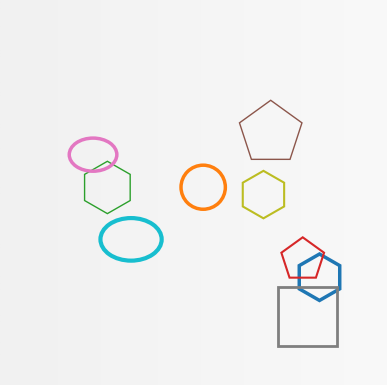[{"shape": "hexagon", "thickness": 2.5, "radius": 0.3, "center": [0.824, 0.28]}, {"shape": "circle", "thickness": 2.5, "radius": 0.29, "center": [0.524, 0.514]}, {"shape": "hexagon", "thickness": 1, "radius": 0.34, "center": [0.277, 0.513]}, {"shape": "pentagon", "thickness": 1.5, "radius": 0.29, "center": [0.781, 0.326]}, {"shape": "pentagon", "thickness": 1, "radius": 0.42, "center": [0.699, 0.655]}, {"shape": "oval", "thickness": 2.5, "radius": 0.31, "center": [0.24, 0.598]}, {"shape": "square", "thickness": 2, "radius": 0.38, "center": [0.793, 0.178]}, {"shape": "hexagon", "thickness": 1.5, "radius": 0.31, "center": [0.68, 0.495]}, {"shape": "oval", "thickness": 3, "radius": 0.39, "center": [0.338, 0.378]}]